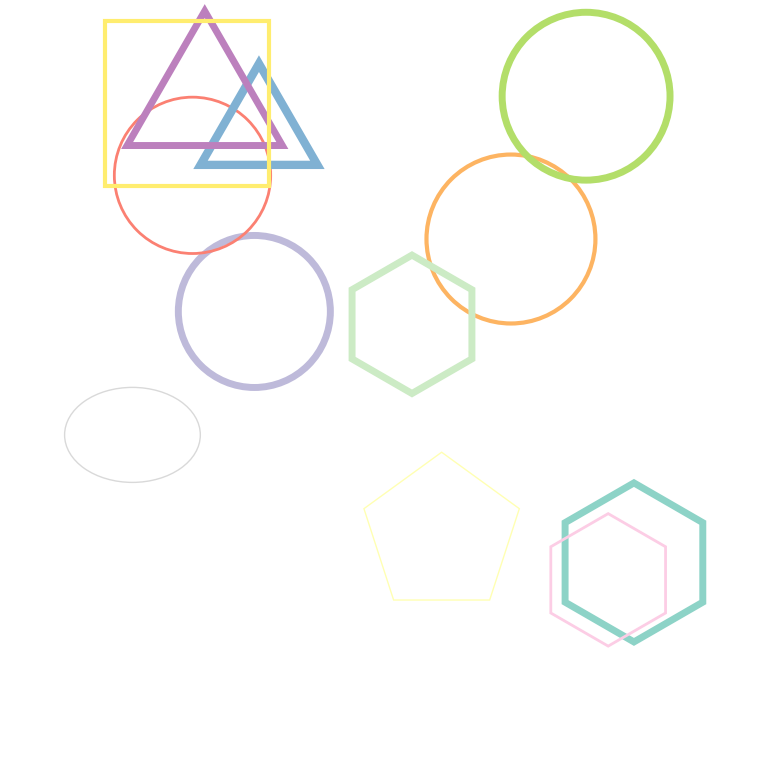[{"shape": "hexagon", "thickness": 2.5, "radius": 0.52, "center": [0.823, 0.27]}, {"shape": "pentagon", "thickness": 0.5, "radius": 0.53, "center": [0.574, 0.307]}, {"shape": "circle", "thickness": 2.5, "radius": 0.49, "center": [0.33, 0.595]}, {"shape": "circle", "thickness": 1, "radius": 0.51, "center": [0.25, 0.772]}, {"shape": "triangle", "thickness": 3, "radius": 0.44, "center": [0.336, 0.83]}, {"shape": "circle", "thickness": 1.5, "radius": 0.55, "center": [0.664, 0.69]}, {"shape": "circle", "thickness": 2.5, "radius": 0.55, "center": [0.761, 0.875]}, {"shape": "hexagon", "thickness": 1, "radius": 0.43, "center": [0.79, 0.247]}, {"shape": "oval", "thickness": 0.5, "radius": 0.44, "center": [0.172, 0.435]}, {"shape": "triangle", "thickness": 2.5, "radius": 0.58, "center": [0.266, 0.869]}, {"shape": "hexagon", "thickness": 2.5, "radius": 0.45, "center": [0.535, 0.579]}, {"shape": "square", "thickness": 1.5, "radius": 0.53, "center": [0.243, 0.866]}]